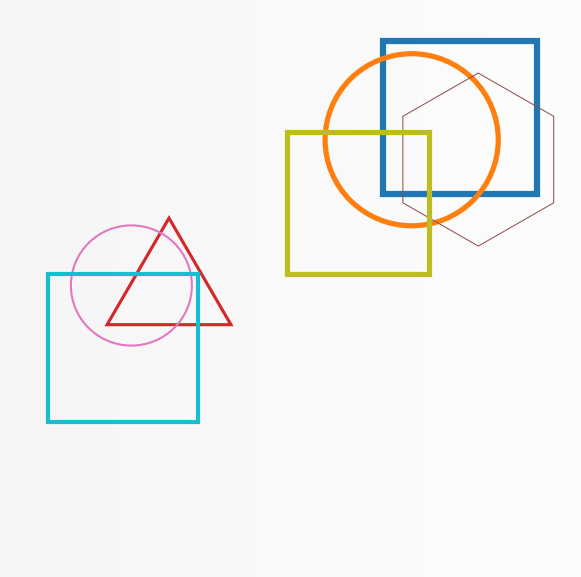[{"shape": "square", "thickness": 3, "radius": 0.66, "center": [0.792, 0.795]}, {"shape": "circle", "thickness": 2.5, "radius": 0.74, "center": [0.708, 0.757]}, {"shape": "triangle", "thickness": 1.5, "radius": 0.62, "center": [0.291, 0.498]}, {"shape": "hexagon", "thickness": 0.5, "radius": 0.75, "center": [0.823, 0.723]}, {"shape": "circle", "thickness": 1, "radius": 0.52, "center": [0.226, 0.505]}, {"shape": "square", "thickness": 2.5, "radius": 0.61, "center": [0.616, 0.647]}, {"shape": "square", "thickness": 2, "radius": 0.64, "center": [0.212, 0.397]}]